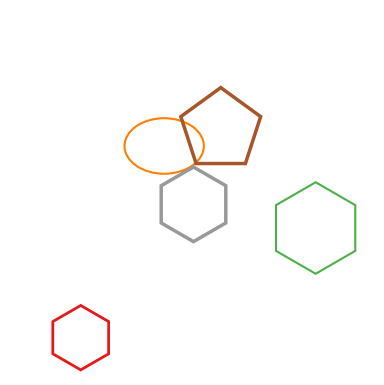[{"shape": "hexagon", "thickness": 2, "radius": 0.42, "center": [0.21, 0.123]}, {"shape": "hexagon", "thickness": 1.5, "radius": 0.59, "center": [0.82, 0.408]}, {"shape": "oval", "thickness": 1.5, "radius": 0.52, "center": [0.426, 0.621]}, {"shape": "pentagon", "thickness": 2.5, "radius": 0.55, "center": [0.573, 0.663]}, {"shape": "hexagon", "thickness": 2.5, "radius": 0.48, "center": [0.503, 0.469]}]